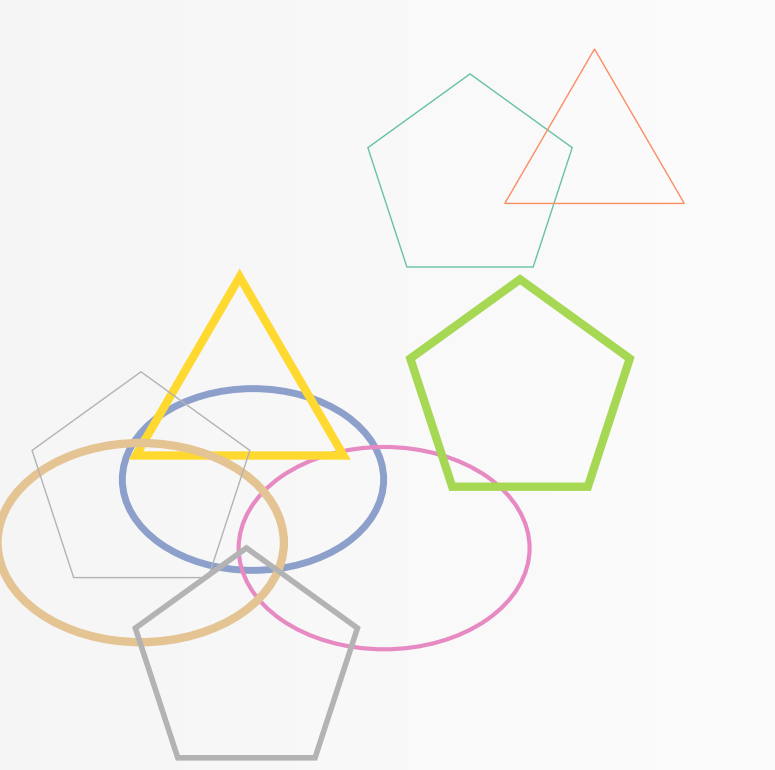[{"shape": "pentagon", "thickness": 0.5, "radius": 0.69, "center": [0.606, 0.765]}, {"shape": "triangle", "thickness": 0.5, "radius": 0.67, "center": [0.767, 0.803]}, {"shape": "oval", "thickness": 2.5, "radius": 0.84, "center": [0.326, 0.377]}, {"shape": "oval", "thickness": 1.5, "radius": 0.94, "center": [0.496, 0.288]}, {"shape": "pentagon", "thickness": 3, "radius": 0.74, "center": [0.671, 0.488]}, {"shape": "triangle", "thickness": 3, "radius": 0.77, "center": [0.309, 0.486]}, {"shape": "oval", "thickness": 3, "radius": 0.92, "center": [0.182, 0.295]}, {"shape": "pentagon", "thickness": 0.5, "radius": 0.74, "center": [0.182, 0.369]}, {"shape": "pentagon", "thickness": 2, "radius": 0.75, "center": [0.318, 0.138]}]